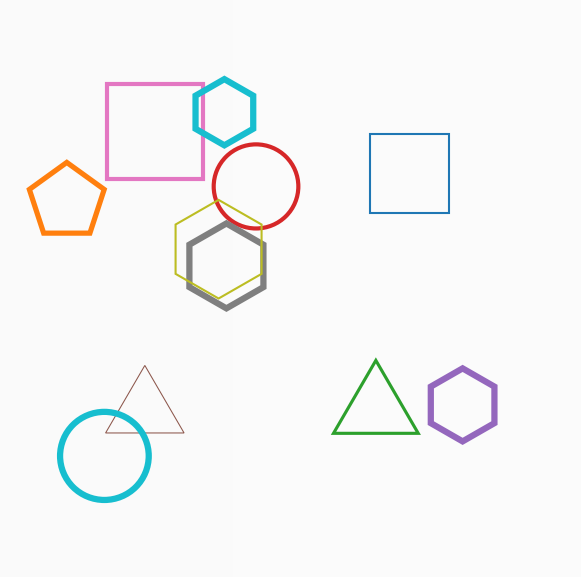[{"shape": "square", "thickness": 1, "radius": 0.34, "center": [0.705, 0.698]}, {"shape": "pentagon", "thickness": 2.5, "radius": 0.34, "center": [0.115, 0.65]}, {"shape": "triangle", "thickness": 1.5, "radius": 0.42, "center": [0.647, 0.291]}, {"shape": "circle", "thickness": 2, "radius": 0.36, "center": [0.44, 0.676]}, {"shape": "hexagon", "thickness": 3, "radius": 0.32, "center": [0.796, 0.298]}, {"shape": "triangle", "thickness": 0.5, "radius": 0.39, "center": [0.249, 0.288]}, {"shape": "square", "thickness": 2, "radius": 0.41, "center": [0.267, 0.772]}, {"shape": "hexagon", "thickness": 3, "radius": 0.37, "center": [0.39, 0.539]}, {"shape": "hexagon", "thickness": 1, "radius": 0.43, "center": [0.376, 0.568]}, {"shape": "hexagon", "thickness": 3, "radius": 0.29, "center": [0.386, 0.805]}, {"shape": "circle", "thickness": 3, "radius": 0.38, "center": [0.18, 0.21]}]